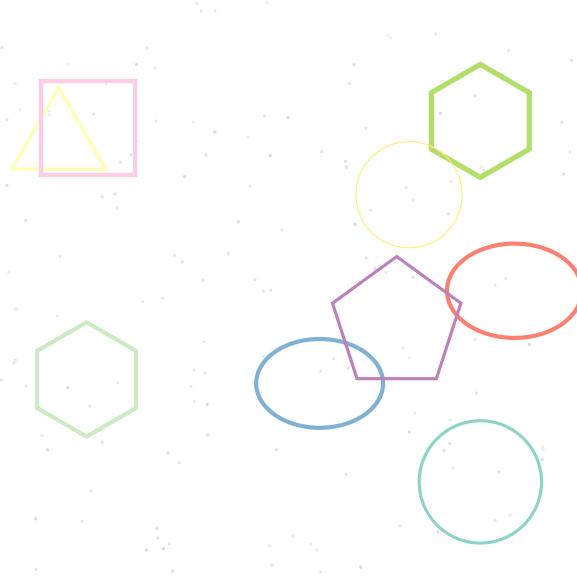[{"shape": "circle", "thickness": 1.5, "radius": 0.53, "center": [0.832, 0.165]}, {"shape": "triangle", "thickness": 1.5, "radius": 0.47, "center": [0.102, 0.753]}, {"shape": "oval", "thickness": 2, "radius": 0.58, "center": [0.891, 0.496]}, {"shape": "oval", "thickness": 2, "radius": 0.55, "center": [0.554, 0.335]}, {"shape": "hexagon", "thickness": 2.5, "radius": 0.49, "center": [0.832, 0.79]}, {"shape": "square", "thickness": 2, "radius": 0.41, "center": [0.152, 0.777]}, {"shape": "pentagon", "thickness": 1.5, "radius": 0.58, "center": [0.687, 0.438]}, {"shape": "hexagon", "thickness": 2, "radius": 0.49, "center": [0.15, 0.342]}, {"shape": "circle", "thickness": 0.5, "radius": 0.46, "center": [0.708, 0.662]}]